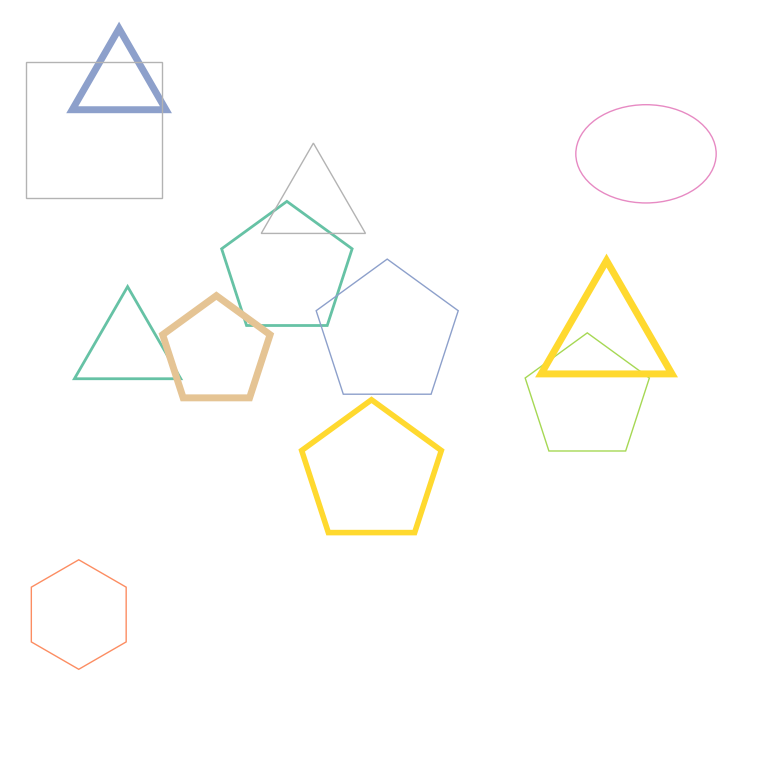[{"shape": "triangle", "thickness": 1, "radius": 0.4, "center": [0.166, 0.548]}, {"shape": "pentagon", "thickness": 1, "radius": 0.45, "center": [0.373, 0.649]}, {"shape": "hexagon", "thickness": 0.5, "radius": 0.36, "center": [0.102, 0.202]}, {"shape": "triangle", "thickness": 2.5, "radius": 0.35, "center": [0.155, 0.893]}, {"shape": "pentagon", "thickness": 0.5, "radius": 0.48, "center": [0.503, 0.567]}, {"shape": "oval", "thickness": 0.5, "radius": 0.46, "center": [0.839, 0.8]}, {"shape": "pentagon", "thickness": 0.5, "radius": 0.42, "center": [0.763, 0.483]}, {"shape": "pentagon", "thickness": 2, "radius": 0.48, "center": [0.482, 0.385]}, {"shape": "triangle", "thickness": 2.5, "radius": 0.49, "center": [0.788, 0.563]}, {"shape": "pentagon", "thickness": 2.5, "radius": 0.37, "center": [0.281, 0.543]}, {"shape": "square", "thickness": 0.5, "radius": 0.44, "center": [0.123, 0.831]}, {"shape": "triangle", "thickness": 0.5, "radius": 0.39, "center": [0.407, 0.736]}]